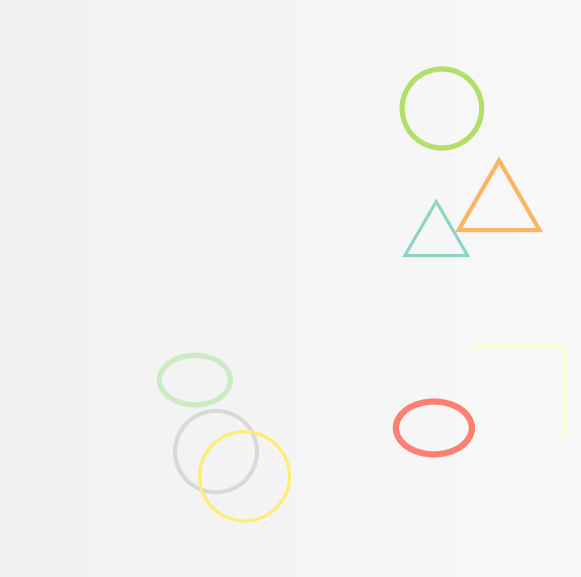[{"shape": "triangle", "thickness": 1.5, "radius": 0.31, "center": [0.751, 0.588]}, {"shape": "square", "thickness": 0.5, "radius": 0.39, "center": [0.893, 0.321]}, {"shape": "oval", "thickness": 3, "radius": 0.33, "center": [0.746, 0.258]}, {"shape": "triangle", "thickness": 2, "radius": 0.4, "center": [0.859, 0.641]}, {"shape": "circle", "thickness": 2.5, "radius": 0.34, "center": [0.76, 0.811]}, {"shape": "circle", "thickness": 2, "radius": 0.35, "center": [0.372, 0.217]}, {"shape": "oval", "thickness": 2.5, "radius": 0.31, "center": [0.335, 0.341]}, {"shape": "circle", "thickness": 1.5, "radius": 0.39, "center": [0.421, 0.174]}]